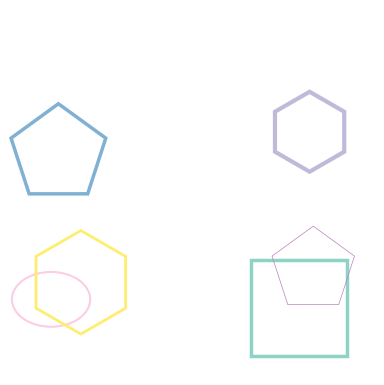[{"shape": "square", "thickness": 2.5, "radius": 0.62, "center": [0.776, 0.199]}, {"shape": "hexagon", "thickness": 3, "radius": 0.52, "center": [0.804, 0.658]}, {"shape": "pentagon", "thickness": 2.5, "radius": 0.65, "center": [0.152, 0.601]}, {"shape": "oval", "thickness": 1.5, "radius": 0.51, "center": [0.133, 0.222]}, {"shape": "pentagon", "thickness": 0.5, "radius": 0.56, "center": [0.814, 0.3]}, {"shape": "hexagon", "thickness": 2, "radius": 0.67, "center": [0.21, 0.267]}]